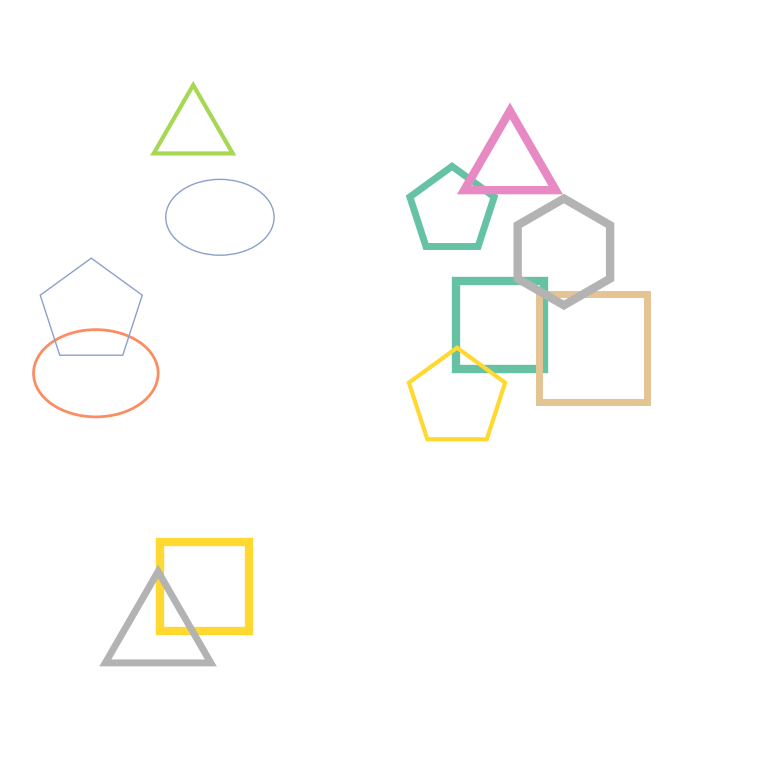[{"shape": "square", "thickness": 3, "radius": 0.29, "center": [0.649, 0.578]}, {"shape": "pentagon", "thickness": 2.5, "radius": 0.29, "center": [0.587, 0.726]}, {"shape": "oval", "thickness": 1, "radius": 0.4, "center": [0.124, 0.515]}, {"shape": "oval", "thickness": 0.5, "radius": 0.35, "center": [0.286, 0.718]}, {"shape": "pentagon", "thickness": 0.5, "radius": 0.35, "center": [0.119, 0.595]}, {"shape": "triangle", "thickness": 3, "radius": 0.34, "center": [0.662, 0.787]}, {"shape": "triangle", "thickness": 1.5, "radius": 0.3, "center": [0.251, 0.83]}, {"shape": "square", "thickness": 3, "radius": 0.29, "center": [0.266, 0.238]}, {"shape": "pentagon", "thickness": 1.5, "radius": 0.33, "center": [0.594, 0.483]}, {"shape": "square", "thickness": 2.5, "radius": 0.35, "center": [0.77, 0.548]}, {"shape": "triangle", "thickness": 2.5, "radius": 0.4, "center": [0.205, 0.179]}, {"shape": "hexagon", "thickness": 3, "radius": 0.35, "center": [0.732, 0.673]}]